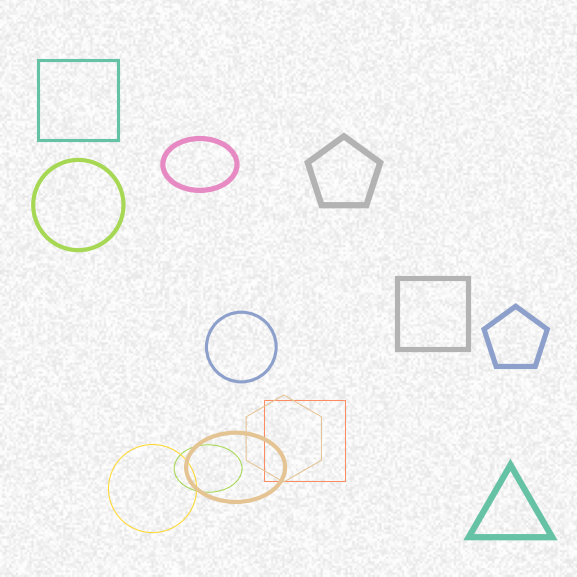[{"shape": "square", "thickness": 1.5, "radius": 0.35, "center": [0.136, 0.826]}, {"shape": "triangle", "thickness": 3, "radius": 0.42, "center": [0.884, 0.111]}, {"shape": "square", "thickness": 0.5, "radius": 0.35, "center": [0.528, 0.236]}, {"shape": "circle", "thickness": 1.5, "radius": 0.3, "center": [0.418, 0.398]}, {"shape": "pentagon", "thickness": 2.5, "radius": 0.29, "center": [0.893, 0.411]}, {"shape": "oval", "thickness": 2.5, "radius": 0.32, "center": [0.346, 0.714]}, {"shape": "oval", "thickness": 0.5, "radius": 0.29, "center": [0.36, 0.188]}, {"shape": "circle", "thickness": 2, "radius": 0.39, "center": [0.136, 0.644]}, {"shape": "circle", "thickness": 0.5, "radius": 0.38, "center": [0.264, 0.153]}, {"shape": "hexagon", "thickness": 0.5, "radius": 0.38, "center": [0.491, 0.24]}, {"shape": "oval", "thickness": 2, "radius": 0.43, "center": [0.408, 0.19]}, {"shape": "pentagon", "thickness": 3, "radius": 0.33, "center": [0.596, 0.697]}, {"shape": "square", "thickness": 2.5, "radius": 0.31, "center": [0.749, 0.456]}]